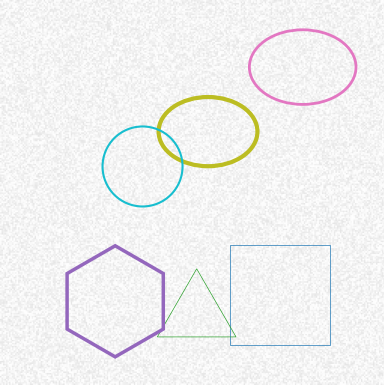[{"shape": "square", "thickness": 0.5, "radius": 0.65, "center": [0.728, 0.233]}, {"shape": "triangle", "thickness": 0.5, "radius": 0.59, "center": [0.511, 0.184]}, {"shape": "hexagon", "thickness": 2.5, "radius": 0.72, "center": [0.299, 0.217]}, {"shape": "oval", "thickness": 2, "radius": 0.69, "center": [0.786, 0.826]}, {"shape": "oval", "thickness": 3, "radius": 0.64, "center": [0.54, 0.658]}, {"shape": "circle", "thickness": 1.5, "radius": 0.52, "center": [0.37, 0.568]}]